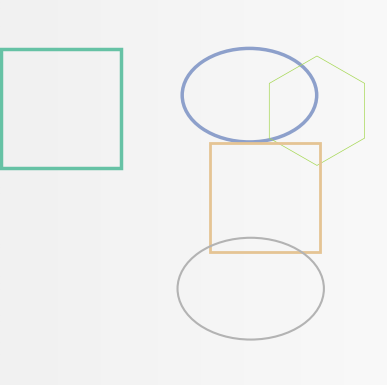[{"shape": "square", "thickness": 2.5, "radius": 0.77, "center": [0.157, 0.719]}, {"shape": "oval", "thickness": 2.5, "radius": 0.87, "center": [0.644, 0.753]}, {"shape": "hexagon", "thickness": 0.5, "radius": 0.71, "center": [0.818, 0.712]}, {"shape": "square", "thickness": 2, "radius": 0.71, "center": [0.683, 0.488]}, {"shape": "oval", "thickness": 1.5, "radius": 0.94, "center": [0.647, 0.25]}]